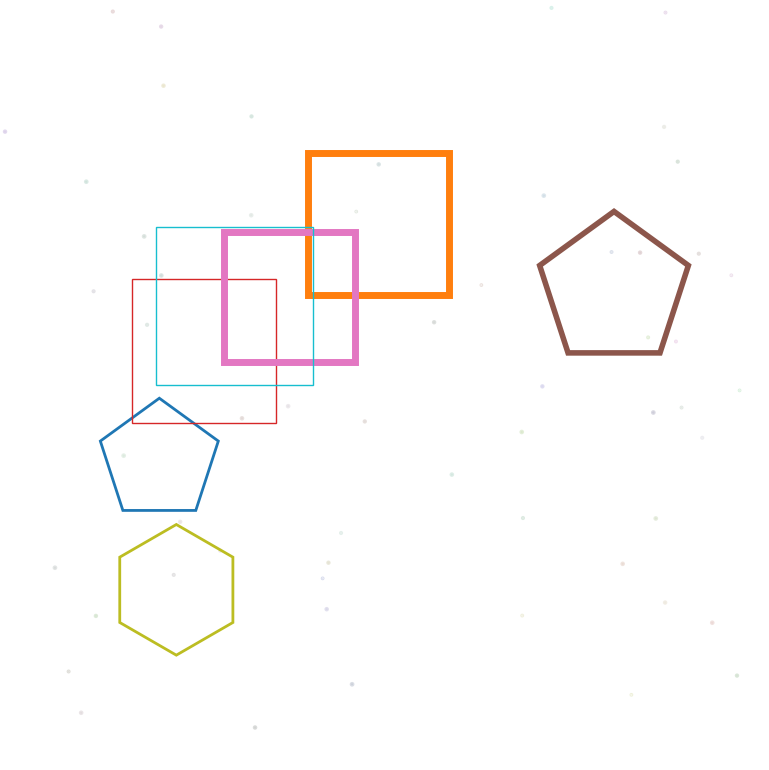[{"shape": "pentagon", "thickness": 1, "radius": 0.4, "center": [0.207, 0.402]}, {"shape": "square", "thickness": 2.5, "radius": 0.46, "center": [0.492, 0.709]}, {"shape": "square", "thickness": 0.5, "radius": 0.47, "center": [0.265, 0.544]}, {"shape": "pentagon", "thickness": 2, "radius": 0.51, "center": [0.797, 0.624]}, {"shape": "square", "thickness": 2.5, "radius": 0.42, "center": [0.376, 0.614]}, {"shape": "hexagon", "thickness": 1, "radius": 0.42, "center": [0.229, 0.234]}, {"shape": "square", "thickness": 0.5, "radius": 0.51, "center": [0.305, 0.603]}]